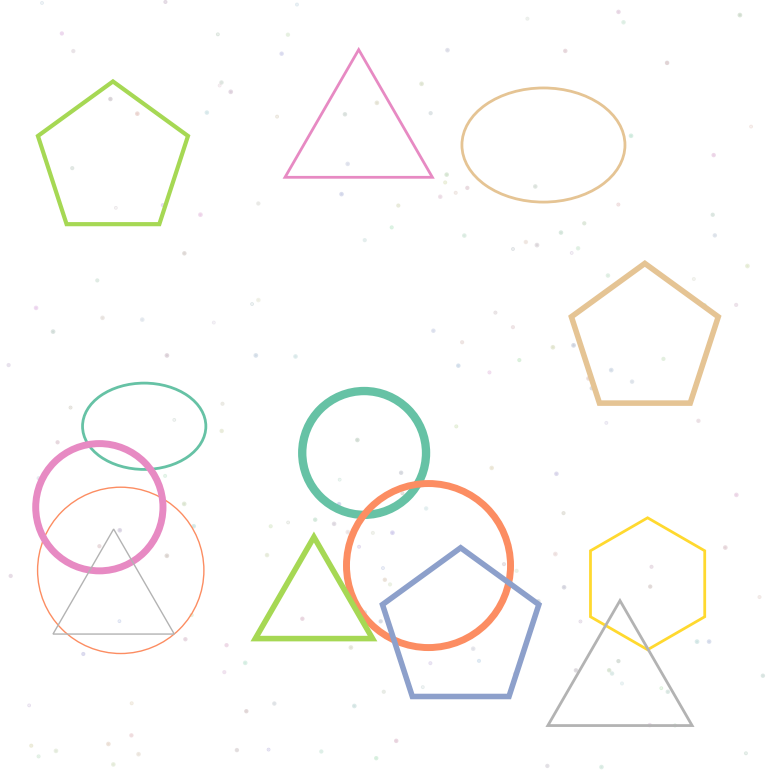[{"shape": "oval", "thickness": 1, "radius": 0.4, "center": [0.187, 0.446]}, {"shape": "circle", "thickness": 3, "radius": 0.4, "center": [0.473, 0.412]}, {"shape": "circle", "thickness": 2.5, "radius": 0.53, "center": [0.557, 0.266]}, {"shape": "circle", "thickness": 0.5, "radius": 0.54, "center": [0.157, 0.259]}, {"shape": "pentagon", "thickness": 2, "radius": 0.53, "center": [0.598, 0.182]}, {"shape": "circle", "thickness": 2.5, "radius": 0.41, "center": [0.129, 0.341]}, {"shape": "triangle", "thickness": 1, "radius": 0.55, "center": [0.466, 0.825]}, {"shape": "triangle", "thickness": 2, "radius": 0.44, "center": [0.408, 0.215]}, {"shape": "pentagon", "thickness": 1.5, "radius": 0.51, "center": [0.147, 0.792]}, {"shape": "hexagon", "thickness": 1, "radius": 0.43, "center": [0.841, 0.242]}, {"shape": "oval", "thickness": 1, "radius": 0.53, "center": [0.706, 0.812]}, {"shape": "pentagon", "thickness": 2, "radius": 0.5, "center": [0.837, 0.558]}, {"shape": "triangle", "thickness": 1, "radius": 0.54, "center": [0.805, 0.112]}, {"shape": "triangle", "thickness": 0.5, "radius": 0.45, "center": [0.148, 0.222]}]